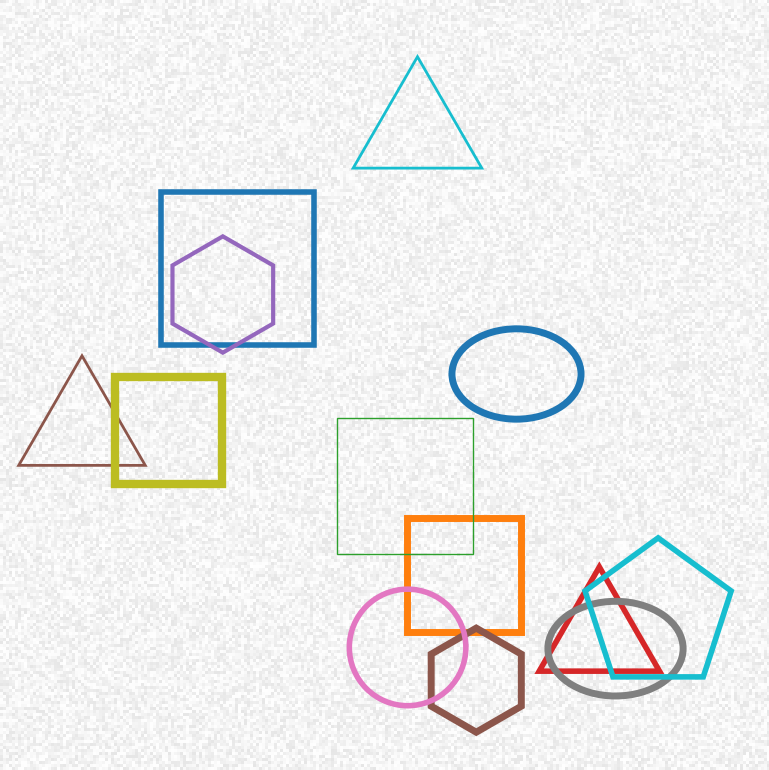[{"shape": "oval", "thickness": 2.5, "radius": 0.42, "center": [0.671, 0.514]}, {"shape": "square", "thickness": 2, "radius": 0.5, "center": [0.308, 0.651]}, {"shape": "square", "thickness": 2.5, "radius": 0.37, "center": [0.603, 0.253]}, {"shape": "square", "thickness": 0.5, "radius": 0.44, "center": [0.526, 0.369]}, {"shape": "triangle", "thickness": 2, "radius": 0.45, "center": [0.778, 0.173]}, {"shape": "hexagon", "thickness": 1.5, "radius": 0.38, "center": [0.289, 0.618]}, {"shape": "triangle", "thickness": 1, "radius": 0.47, "center": [0.106, 0.443]}, {"shape": "hexagon", "thickness": 2.5, "radius": 0.34, "center": [0.619, 0.117]}, {"shape": "circle", "thickness": 2, "radius": 0.38, "center": [0.529, 0.159]}, {"shape": "oval", "thickness": 2.5, "radius": 0.44, "center": [0.799, 0.158]}, {"shape": "square", "thickness": 3, "radius": 0.35, "center": [0.219, 0.441]}, {"shape": "triangle", "thickness": 1, "radius": 0.48, "center": [0.542, 0.83]}, {"shape": "pentagon", "thickness": 2, "radius": 0.5, "center": [0.855, 0.202]}]